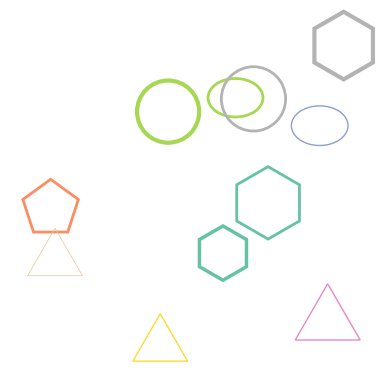[{"shape": "hexagon", "thickness": 2, "radius": 0.47, "center": [0.696, 0.473]}, {"shape": "hexagon", "thickness": 2.5, "radius": 0.35, "center": [0.579, 0.343]}, {"shape": "pentagon", "thickness": 2, "radius": 0.38, "center": [0.132, 0.459]}, {"shape": "oval", "thickness": 1, "radius": 0.37, "center": [0.83, 0.674]}, {"shape": "triangle", "thickness": 1, "radius": 0.49, "center": [0.851, 0.166]}, {"shape": "circle", "thickness": 3, "radius": 0.4, "center": [0.437, 0.71]}, {"shape": "oval", "thickness": 2, "radius": 0.36, "center": [0.612, 0.746]}, {"shape": "triangle", "thickness": 1, "radius": 0.41, "center": [0.416, 0.103]}, {"shape": "triangle", "thickness": 0.5, "radius": 0.41, "center": [0.143, 0.325]}, {"shape": "circle", "thickness": 2, "radius": 0.42, "center": [0.658, 0.743]}, {"shape": "hexagon", "thickness": 3, "radius": 0.44, "center": [0.893, 0.882]}]